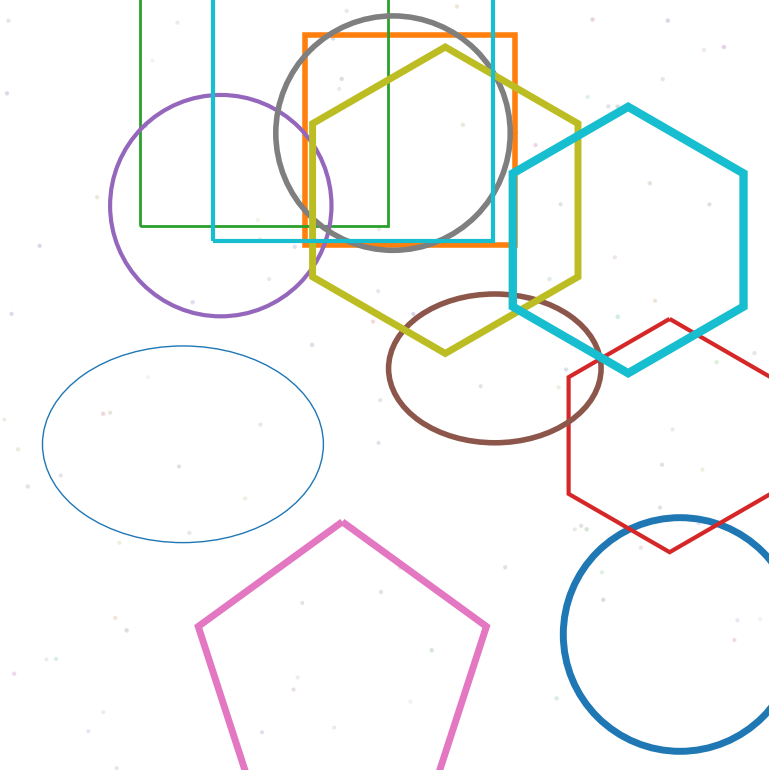[{"shape": "circle", "thickness": 2.5, "radius": 0.76, "center": [0.883, 0.176]}, {"shape": "oval", "thickness": 0.5, "radius": 0.91, "center": [0.238, 0.423]}, {"shape": "square", "thickness": 2, "radius": 0.68, "center": [0.532, 0.818]}, {"shape": "square", "thickness": 1, "radius": 0.81, "center": [0.343, 0.868]}, {"shape": "hexagon", "thickness": 1.5, "radius": 0.76, "center": [0.87, 0.434]}, {"shape": "circle", "thickness": 1.5, "radius": 0.72, "center": [0.287, 0.733]}, {"shape": "oval", "thickness": 2, "radius": 0.69, "center": [0.643, 0.522]}, {"shape": "pentagon", "thickness": 2.5, "radius": 0.98, "center": [0.445, 0.126]}, {"shape": "circle", "thickness": 2, "radius": 0.76, "center": [0.51, 0.827]}, {"shape": "hexagon", "thickness": 2.5, "radius": 0.99, "center": [0.578, 0.74]}, {"shape": "hexagon", "thickness": 3, "radius": 0.87, "center": [0.816, 0.688]}, {"shape": "square", "thickness": 1.5, "radius": 0.91, "center": [0.459, 0.869]}]